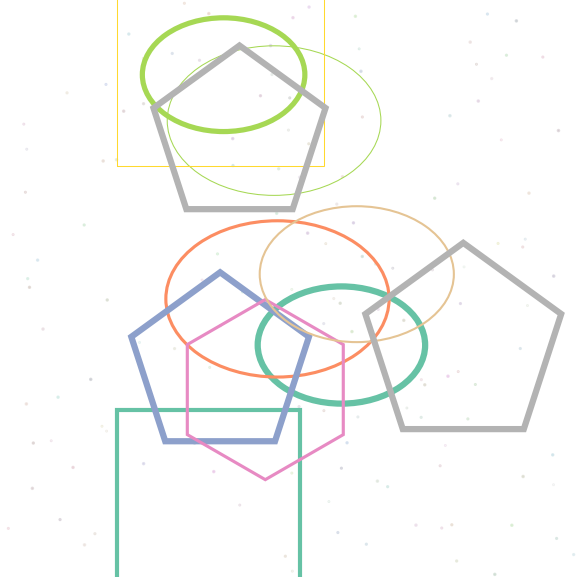[{"shape": "oval", "thickness": 3, "radius": 0.72, "center": [0.591, 0.402]}, {"shape": "square", "thickness": 2, "radius": 0.79, "center": [0.361, 0.13]}, {"shape": "oval", "thickness": 1.5, "radius": 0.97, "center": [0.48, 0.482]}, {"shape": "pentagon", "thickness": 3, "radius": 0.81, "center": [0.381, 0.366]}, {"shape": "hexagon", "thickness": 1.5, "radius": 0.78, "center": [0.459, 0.324]}, {"shape": "oval", "thickness": 0.5, "radius": 0.92, "center": [0.475, 0.79]}, {"shape": "oval", "thickness": 2.5, "radius": 0.7, "center": [0.387, 0.87]}, {"shape": "square", "thickness": 0.5, "radius": 0.9, "center": [0.381, 0.891]}, {"shape": "oval", "thickness": 1, "radius": 0.84, "center": [0.618, 0.524]}, {"shape": "pentagon", "thickness": 3, "radius": 0.78, "center": [0.415, 0.764]}, {"shape": "pentagon", "thickness": 3, "radius": 0.89, "center": [0.802, 0.4]}]